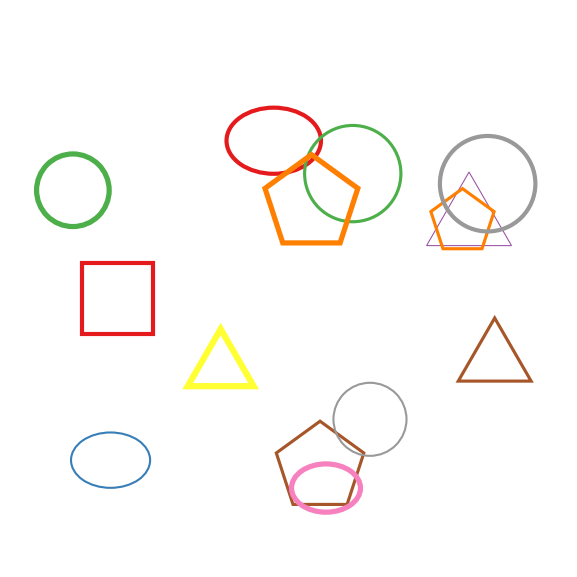[{"shape": "oval", "thickness": 2, "radius": 0.41, "center": [0.474, 0.755]}, {"shape": "square", "thickness": 2, "radius": 0.31, "center": [0.204, 0.482]}, {"shape": "oval", "thickness": 1, "radius": 0.34, "center": [0.191, 0.202]}, {"shape": "circle", "thickness": 2.5, "radius": 0.31, "center": [0.126, 0.67]}, {"shape": "circle", "thickness": 1.5, "radius": 0.42, "center": [0.611, 0.699]}, {"shape": "triangle", "thickness": 0.5, "radius": 0.42, "center": [0.812, 0.616]}, {"shape": "pentagon", "thickness": 1.5, "radius": 0.29, "center": [0.801, 0.615]}, {"shape": "pentagon", "thickness": 2.5, "radius": 0.42, "center": [0.539, 0.647]}, {"shape": "triangle", "thickness": 3, "radius": 0.33, "center": [0.382, 0.363]}, {"shape": "triangle", "thickness": 1.5, "radius": 0.36, "center": [0.857, 0.376]}, {"shape": "pentagon", "thickness": 1.5, "radius": 0.4, "center": [0.554, 0.19]}, {"shape": "oval", "thickness": 2.5, "radius": 0.3, "center": [0.564, 0.154]}, {"shape": "circle", "thickness": 1, "radius": 0.32, "center": [0.641, 0.273]}, {"shape": "circle", "thickness": 2, "radius": 0.41, "center": [0.844, 0.681]}]